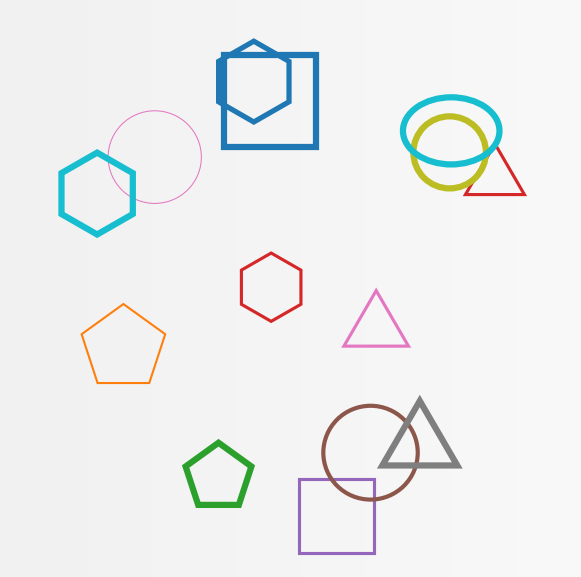[{"shape": "hexagon", "thickness": 2.5, "radius": 0.35, "center": [0.437, 0.858]}, {"shape": "square", "thickness": 3, "radius": 0.4, "center": [0.464, 0.824]}, {"shape": "pentagon", "thickness": 1, "radius": 0.38, "center": [0.212, 0.397]}, {"shape": "pentagon", "thickness": 3, "radius": 0.3, "center": [0.376, 0.173]}, {"shape": "hexagon", "thickness": 1.5, "radius": 0.3, "center": [0.467, 0.502]}, {"shape": "triangle", "thickness": 1.5, "radius": 0.29, "center": [0.852, 0.691]}, {"shape": "square", "thickness": 1.5, "radius": 0.32, "center": [0.579, 0.106]}, {"shape": "circle", "thickness": 2, "radius": 0.41, "center": [0.637, 0.215]}, {"shape": "triangle", "thickness": 1.5, "radius": 0.32, "center": [0.647, 0.432]}, {"shape": "circle", "thickness": 0.5, "radius": 0.4, "center": [0.266, 0.727]}, {"shape": "triangle", "thickness": 3, "radius": 0.37, "center": [0.722, 0.23]}, {"shape": "circle", "thickness": 3, "radius": 0.31, "center": [0.774, 0.735]}, {"shape": "hexagon", "thickness": 3, "radius": 0.35, "center": [0.167, 0.664]}, {"shape": "oval", "thickness": 3, "radius": 0.42, "center": [0.776, 0.773]}]